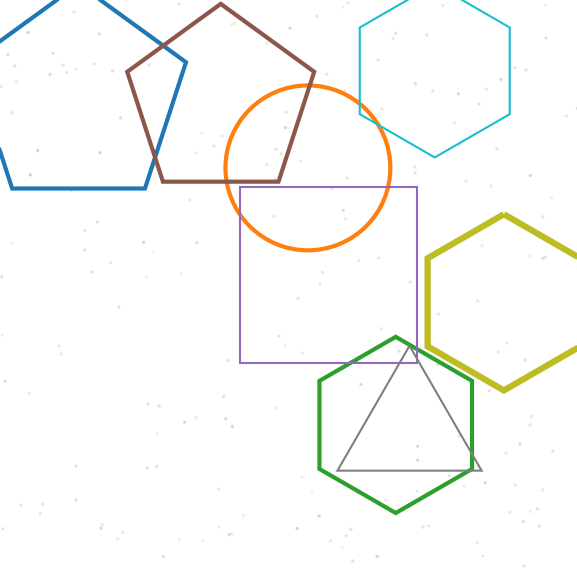[{"shape": "pentagon", "thickness": 2, "radius": 0.98, "center": [0.136, 0.831]}, {"shape": "circle", "thickness": 2, "radius": 0.71, "center": [0.533, 0.708]}, {"shape": "hexagon", "thickness": 2, "radius": 0.76, "center": [0.685, 0.263]}, {"shape": "square", "thickness": 1, "radius": 0.76, "center": [0.569, 0.523]}, {"shape": "pentagon", "thickness": 2, "radius": 0.85, "center": [0.382, 0.822]}, {"shape": "triangle", "thickness": 1, "radius": 0.72, "center": [0.709, 0.256]}, {"shape": "hexagon", "thickness": 3, "radius": 0.76, "center": [0.873, 0.476]}, {"shape": "hexagon", "thickness": 1, "radius": 0.75, "center": [0.753, 0.876]}]